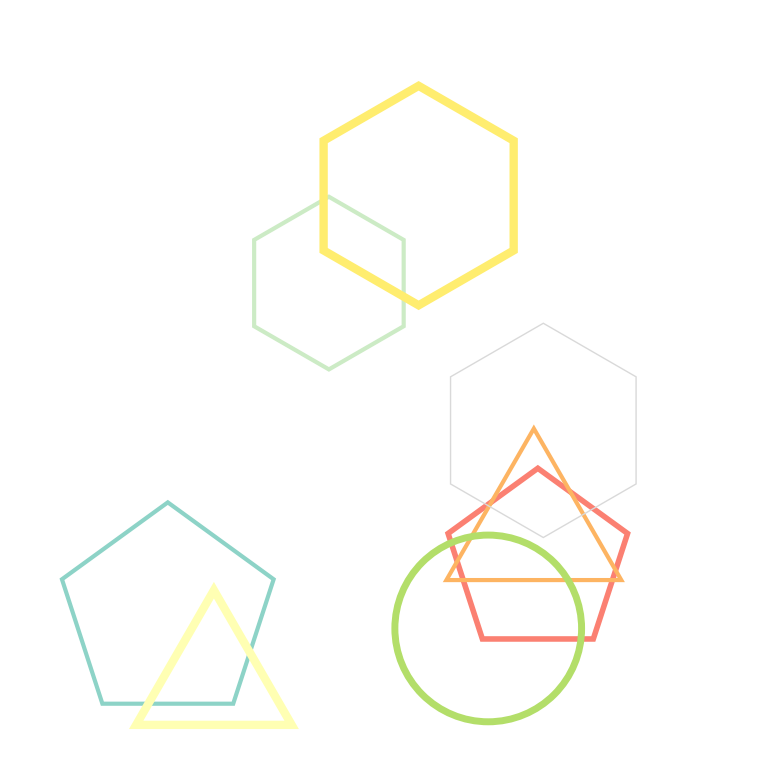[{"shape": "pentagon", "thickness": 1.5, "radius": 0.72, "center": [0.218, 0.203]}, {"shape": "triangle", "thickness": 3, "radius": 0.58, "center": [0.278, 0.117]}, {"shape": "pentagon", "thickness": 2, "radius": 0.61, "center": [0.698, 0.269]}, {"shape": "triangle", "thickness": 1.5, "radius": 0.66, "center": [0.693, 0.312]}, {"shape": "circle", "thickness": 2.5, "radius": 0.61, "center": [0.634, 0.184]}, {"shape": "hexagon", "thickness": 0.5, "radius": 0.7, "center": [0.706, 0.441]}, {"shape": "hexagon", "thickness": 1.5, "radius": 0.56, "center": [0.427, 0.632]}, {"shape": "hexagon", "thickness": 3, "radius": 0.71, "center": [0.544, 0.746]}]